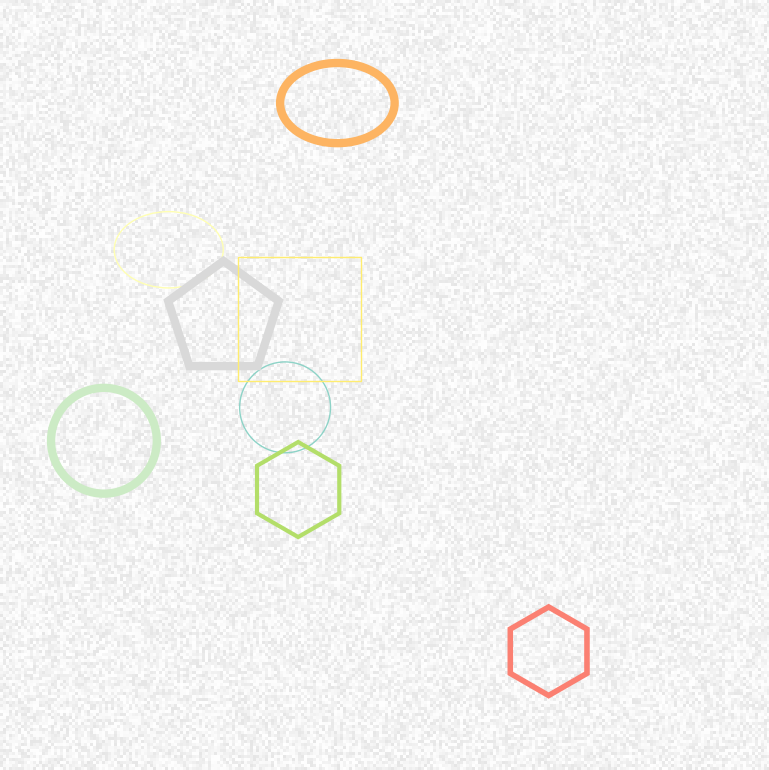[{"shape": "circle", "thickness": 0.5, "radius": 0.3, "center": [0.37, 0.471]}, {"shape": "oval", "thickness": 0.5, "radius": 0.35, "center": [0.219, 0.676]}, {"shape": "hexagon", "thickness": 2, "radius": 0.29, "center": [0.713, 0.154]}, {"shape": "oval", "thickness": 3, "radius": 0.37, "center": [0.438, 0.866]}, {"shape": "hexagon", "thickness": 1.5, "radius": 0.31, "center": [0.387, 0.364]}, {"shape": "pentagon", "thickness": 3, "radius": 0.38, "center": [0.29, 0.586]}, {"shape": "circle", "thickness": 3, "radius": 0.34, "center": [0.135, 0.428]}, {"shape": "square", "thickness": 0.5, "radius": 0.4, "center": [0.389, 0.586]}]